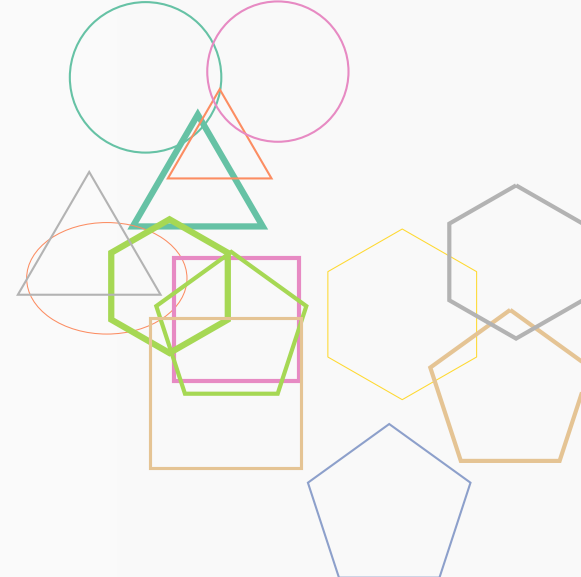[{"shape": "triangle", "thickness": 3, "radius": 0.65, "center": [0.34, 0.672]}, {"shape": "circle", "thickness": 1, "radius": 0.65, "center": [0.25, 0.865]}, {"shape": "triangle", "thickness": 1, "radius": 0.51, "center": [0.378, 0.742]}, {"shape": "oval", "thickness": 0.5, "radius": 0.69, "center": [0.184, 0.517]}, {"shape": "pentagon", "thickness": 1, "radius": 0.74, "center": [0.67, 0.118]}, {"shape": "square", "thickness": 2, "radius": 0.53, "center": [0.407, 0.445]}, {"shape": "circle", "thickness": 1, "radius": 0.61, "center": [0.478, 0.875]}, {"shape": "pentagon", "thickness": 2, "radius": 0.68, "center": [0.398, 0.427]}, {"shape": "hexagon", "thickness": 3, "radius": 0.58, "center": [0.292, 0.504]}, {"shape": "hexagon", "thickness": 0.5, "radius": 0.74, "center": [0.692, 0.455]}, {"shape": "pentagon", "thickness": 2, "radius": 0.72, "center": [0.878, 0.318]}, {"shape": "square", "thickness": 1.5, "radius": 0.65, "center": [0.388, 0.319]}, {"shape": "hexagon", "thickness": 2, "radius": 0.66, "center": [0.888, 0.546]}, {"shape": "triangle", "thickness": 1, "radius": 0.71, "center": [0.153, 0.56]}]